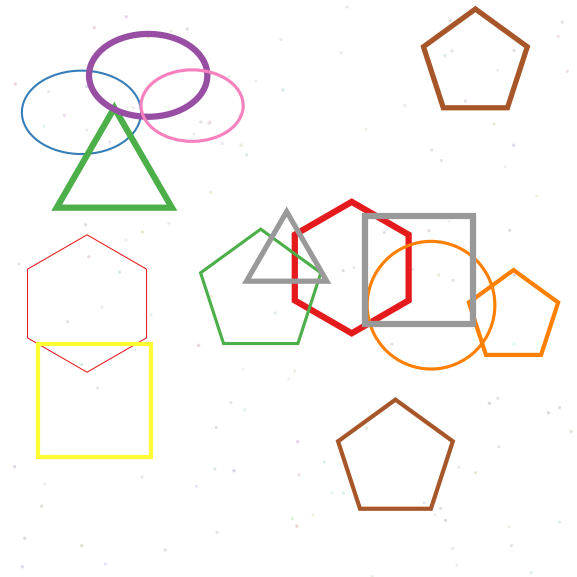[{"shape": "hexagon", "thickness": 3, "radius": 0.57, "center": [0.609, 0.536]}, {"shape": "hexagon", "thickness": 0.5, "radius": 0.59, "center": [0.151, 0.474]}, {"shape": "oval", "thickness": 1, "radius": 0.52, "center": [0.141, 0.805]}, {"shape": "pentagon", "thickness": 1.5, "radius": 0.55, "center": [0.451, 0.493]}, {"shape": "triangle", "thickness": 3, "radius": 0.58, "center": [0.198, 0.697]}, {"shape": "oval", "thickness": 3, "radius": 0.51, "center": [0.257, 0.869]}, {"shape": "pentagon", "thickness": 2, "radius": 0.41, "center": [0.889, 0.45]}, {"shape": "circle", "thickness": 1.5, "radius": 0.55, "center": [0.746, 0.471]}, {"shape": "square", "thickness": 2, "radius": 0.49, "center": [0.164, 0.305]}, {"shape": "pentagon", "thickness": 2, "radius": 0.52, "center": [0.685, 0.203]}, {"shape": "pentagon", "thickness": 2.5, "radius": 0.47, "center": [0.823, 0.889]}, {"shape": "oval", "thickness": 1.5, "radius": 0.44, "center": [0.333, 0.816]}, {"shape": "triangle", "thickness": 2.5, "radius": 0.4, "center": [0.496, 0.552]}, {"shape": "square", "thickness": 3, "radius": 0.47, "center": [0.726, 0.531]}]